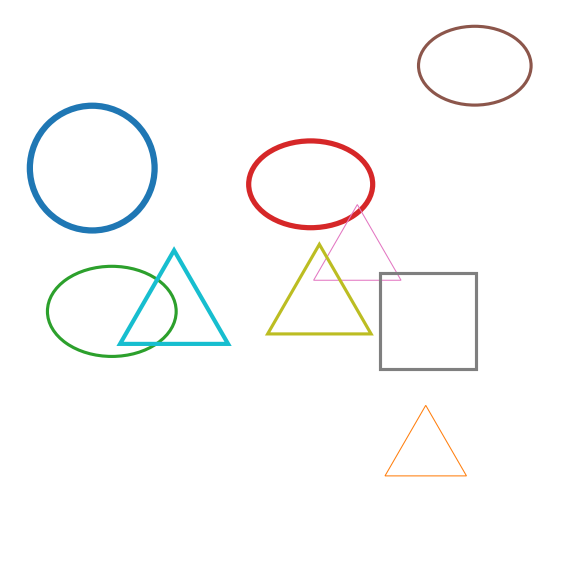[{"shape": "circle", "thickness": 3, "radius": 0.54, "center": [0.16, 0.708]}, {"shape": "triangle", "thickness": 0.5, "radius": 0.41, "center": [0.737, 0.216]}, {"shape": "oval", "thickness": 1.5, "radius": 0.56, "center": [0.194, 0.46]}, {"shape": "oval", "thickness": 2.5, "radius": 0.54, "center": [0.538, 0.68]}, {"shape": "oval", "thickness": 1.5, "radius": 0.49, "center": [0.822, 0.885]}, {"shape": "triangle", "thickness": 0.5, "radius": 0.44, "center": [0.619, 0.558]}, {"shape": "square", "thickness": 1.5, "radius": 0.42, "center": [0.741, 0.443]}, {"shape": "triangle", "thickness": 1.5, "radius": 0.52, "center": [0.553, 0.473]}, {"shape": "triangle", "thickness": 2, "radius": 0.54, "center": [0.301, 0.458]}]